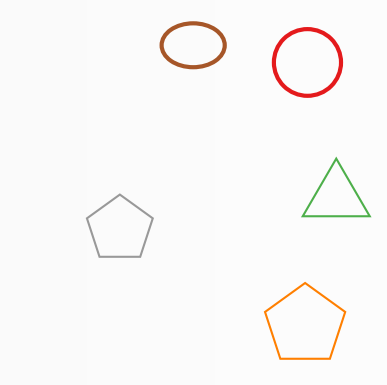[{"shape": "circle", "thickness": 3, "radius": 0.43, "center": [0.793, 0.838]}, {"shape": "triangle", "thickness": 1.5, "radius": 0.5, "center": [0.868, 0.488]}, {"shape": "pentagon", "thickness": 1.5, "radius": 0.54, "center": [0.787, 0.156]}, {"shape": "oval", "thickness": 3, "radius": 0.41, "center": [0.499, 0.882]}, {"shape": "pentagon", "thickness": 1.5, "radius": 0.45, "center": [0.309, 0.405]}]